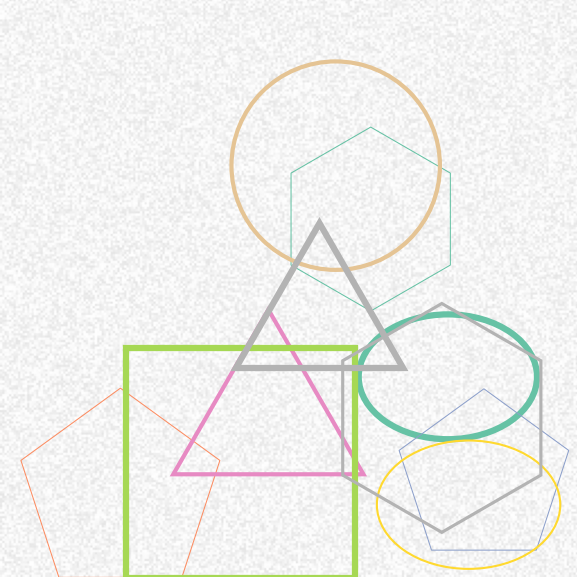[{"shape": "oval", "thickness": 3, "radius": 0.77, "center": [0.776, 0.347]}, {"shape": "hexagon", "thickness": 0.5, "radius": 0.8, "center": [0.642, 0.62]}, {"shape": "pentagon", "thickness": 0.5, "radius": 0.91, "center": [0.208, 0.146]}, {"shape": "pentagon", "thickness": 0.5, "radius": 0.77, "center": [0.838, 0.171]}, {"shape": "triangle", "thickness": 2, "radius": 0.95, "center": [0.465, 0.273]}, {"shape": "square", "thickness": 3, "radius": 0.99, "center": [0.416, 0.197]}, {"shape": "oval", "thickness": 1, "radius": 0.79, "center": [0.811, 0.125]}, {"shape": "circle", "thickness": 2, "radius": 0.9, "center": [0.581, 0.712]}, {"shape": "hexagon", "thickness": 1.5, "radius": 0.99, "center": [0.765, 0.275]}, {"shape": "triangle", "thickness": 3, "radius": 0.84, "center": [0.553, 0.445]}]